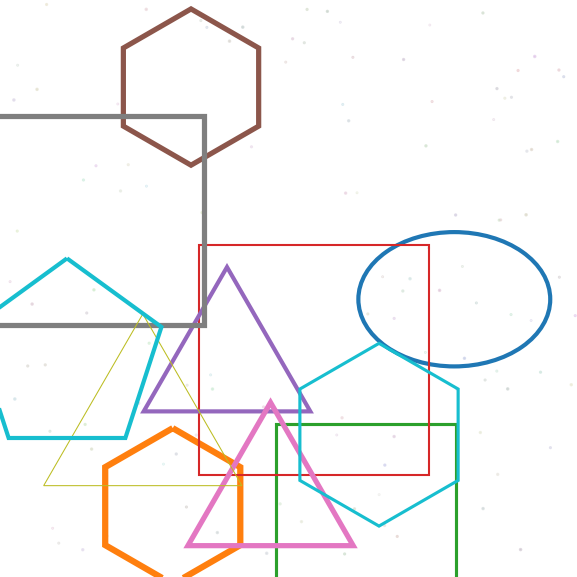[{"shape": "oval", "thickness": 2, "radius": 0.83, "center": [0.787, 0.481]}, {"shape": "hexagon", "thickness": 3, "radius": 0.68, "center": [0.299, 0.123]}, {"shape": "square", "thickness": 1.5, "radius": 0.78, "center": [0.633, 0.108]}, {"shape": "square", "thickness": 1, "radius": 1.0, "center": [0.544, 0.376]}, {"shape": "triangle", "thickness": 2, "radius": 0.83, "center": [0.393, 0.37]}, {"shape": "hexagon", "thickness": 2.5, "radius": 0.68, "center": [0.331, 0.848]}, {"shape": "triangle", "thickness": 2.5, "radius": 0.83, "center": [0.468, 0.137]}, {"shape": "square", "thickness": 2.5, "radius": 0.9, "center": [0.172, 0.617]}, {"shape": "triangle", "thickness": 0.5, "radius": 0.99, "center": [0.247, 0.257]}, {"shape": "hexagon", "thickness": 1.5, "radius": 0.79, "center": [0.656, 0.246]}, {"shape": "pentagon", "thickness": 2, "radius": 0.86, "center": [0.116, 0.38]}]